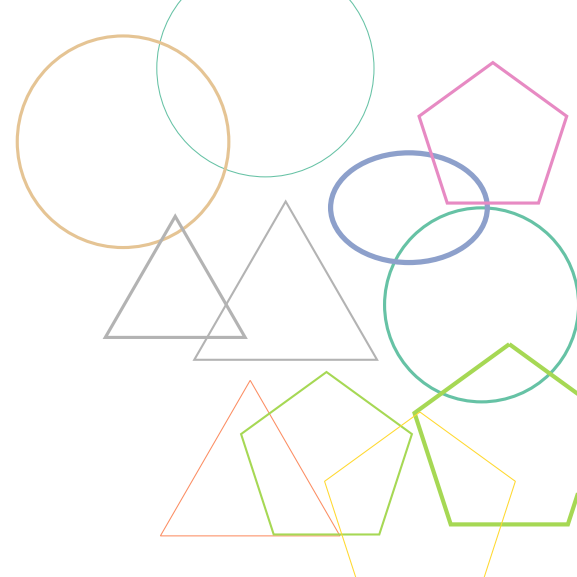[{"shape": "circle", "thickness": 0.5, "radius": 0.94, "center": [0.46, 0.881]}, {"shape": "circle", "thickness": 1.5, "radius": 0.84, "center": [0.834, 0.471]}, {"shape": "triangle", "thickness": 0.5, "radius": 0.9, "center": [0.433, 0.161]}, {"shape": "oval", "thickness": 2.5, "radius": 0.68, "center": [0.708, 0.639]}, {"shape": "pentagon", "thickness": 1.5, "radius": 0.67, "center": [0.853, 0.756]}, {"shape": "pentagon", "thickness": 1, "radius": 0.78, "center": [0.565, 0.199]}, {"shape": "pentagon", "thickness": 2, "radius": 0.86, "center": [0.882, 0.231]}, {"shape": "pentagon", "thickness": 0.5, "radius": 0.87, "center": [0.727, 0.112]}, {"shape": "circle", "thickness": 1.5, "radius": 0.92, "center": [0.213, 0.754]}, {"shape": "triangle", "thickness": 1, "radius": 0.91, "center": [0.495, 0.468]}, {"shape": "triangle", "thickness": 1.5, "radius": 0.7, "center": [0.303, 0.485]}]